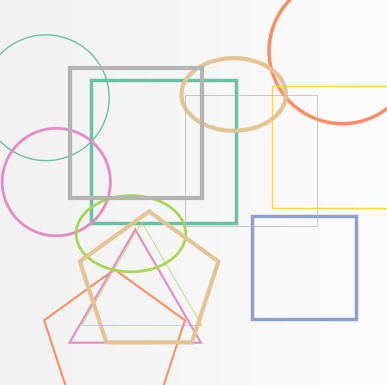[{"shape": "circle", "thickness": 1, "radius": 0.82, "center": [0.118, 0.746]}, {"shape": "square", "thickness": 2.5, "radius": 0.93, "center": [0.422, 0.606]}, {"shape": "circle", "thickness": 2.5, "radius": 0.95, "center": [0.884, 0.868]}, {"shape": "pentagon", "thickness": 1.5, "radius": 0.95, "center": [0.296, 0.109]}, {"shape": "square", "thickness": 2.5, "radius": 0.67, "center": [0.784, 0.305]}, {"shape": "circle", "thickness": 2, "radius": 0.7, "center": [0.145, 0.527]}, {"shape": "triangle", "thickness": 1.5, "radius": 0.98, "center": [0.349, 0.208]}, {"shape": "triangle", "thickness": 0.5, "radius": 0.89, "center": [0.366, 0.244]}, {"shape": "oval", "thickness": 2, "radius": 0.71, "center": [0.338, 0.393]}, {"shape": "square", "thickness": 1, "radius": 0.79, "center": [0.861, 0.619]}, {"shape": "pentagon", "thickness": 3, "radius": 0.94, "center": [0.385, 0.263]}, {"shape": "oval", "thickness": 3, "radius": 0.67, "center": [0.603, 0.755]}, {"shape": "square", "thickness": 3, "radius": 0.85, "center": [0.351, 0.655]}, {"shape": "square", "thickness": 0.5, "radius": 0.85, "center": [0.649, 0.583]}]